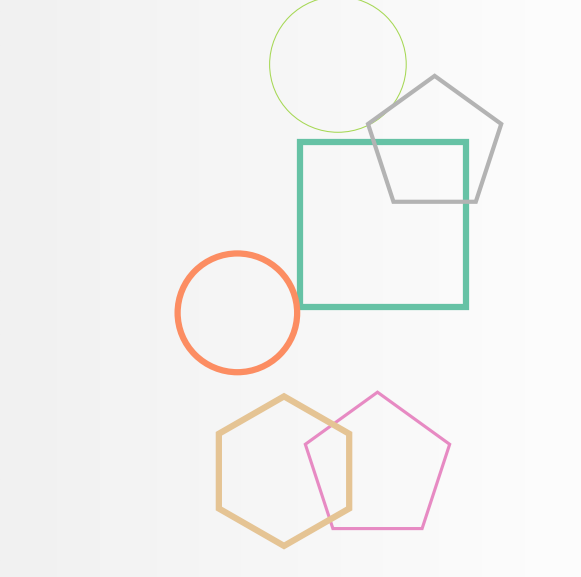[{"shape": "square", "thickness": 3, "radius": 0.71, "center": [0.659, 0.61]}, {"shape": "circle", "thickness": 3, "radius": 0.51, "center": [0.408, 0.457]}, {"shape": "pentagon", "thickness": 1.5, "radius": 0.65, "center": [0.649, 0.189]}, {"shape": "circle", "thickness": 0.5, "radius": 0.59, "center": [0.581, 0.888]}, {"shape": "hexagon", "thickness": 3, "radius": 0.65, "center": [0.489, 0.183]}, {"shape": "pentagon", "thickness": 2, "radius": 0.6, "center": [0.748, 0.747]}]